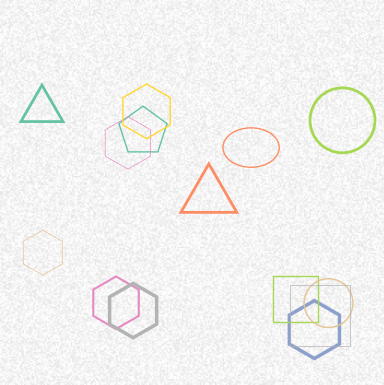[{"shape": "pentagon", "thickness": 1, "radius": 0.33, "center": [0.371, 0.659]}, {"shape": "triangle", "thickness": 2, "radius": 0.32, "center": [0.109, 0.716]}, {"shape": "triangle", "thickness": 2, "radius": 0.42, "center": [0.542, 0.49]}, {"shape": "oval", "thickness": 1, "radius": 0.37, "center": [0.652, 0.617]}, {"shape": "hexagon", "thickness": 2.5, "radius": 0.38, "center": [0.817, 0.144]}, {"shape": "hexagon", "thickness": 1.5, "radius": 0.34, "center": [0.301, 0.214]}, {"shape": "hexagon", "thickness": 0.5, "radius": 0.34, "center": [0.332, 0.629]}, {"shape": "circle", "thickness": 2, "radius": 0.42, "center": [0.89, 0.687]}, {"shape": "square", "thickness": 1, "radius": 0.29, "center": [0.768, 0.223]}, {"shape": "hexagon", "thickness": 1, "radius": 0.35, "center": [0.381, 0.711]}, {"shape": "circle", "thickness": 1, "radius": 0.32, "center": [0.853, 0.213]}, {"shape": "hexagon", "thickness": 0.5, "radius": 0.29, "center": [0.111, 0.344]}, {"shape": "hexagon", "thickness": 2.5, "radius": 0.35, "center": [0.346, 0.193]}, {"shape": "square", "thickness": 0.5, "radius": 0.39, "center": [0.832, 0.18]}]